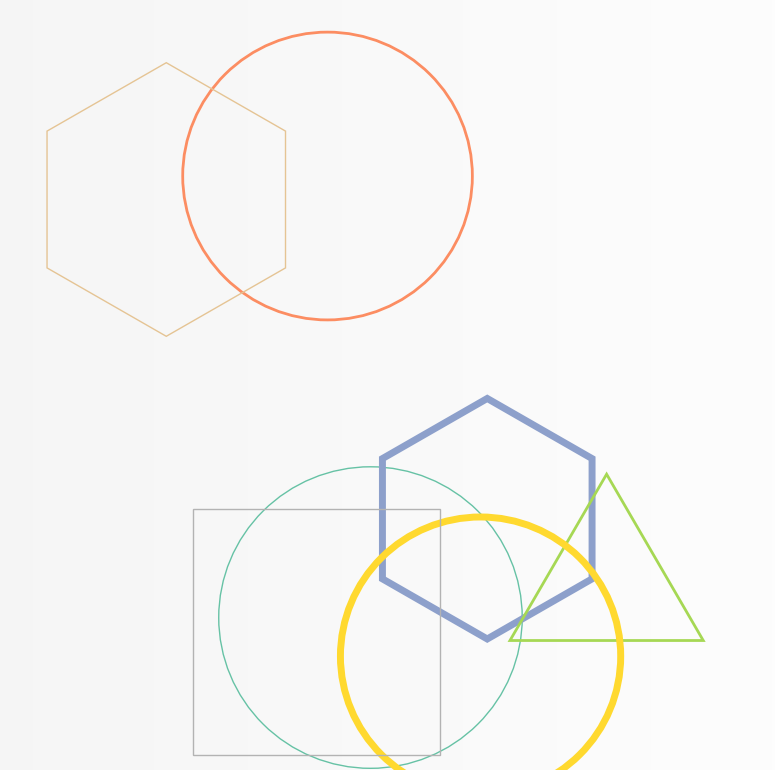[{"shape": "circle", "thickness": 0.5, "radius": 0.98, "center": [0.478, 0.198]}, {"shape": "circle", "thickness": 1, "radius": 0.93, "center": [0.423, 0.771]}, {"shape": "hexagon", "thickness": 2.5, "radius": 0.78, "center": [0.629, 0.326]}, {"shape": "triangle", "thickness": 1, "radius": 0.72, "center": [0.783, 0.24]}, {"shape": "circle", "thickness": 2.5, "radius": 0.9, "center": [0.62, 0.148]}, {"shape": "hexagon", "thickness": 0.5, "radius": 0.89, "center": [0.215, 0.741]}, {"shape": "square", "thickness": 0.5, "radius": 0.8, "center": [0.408, 0.18]}]